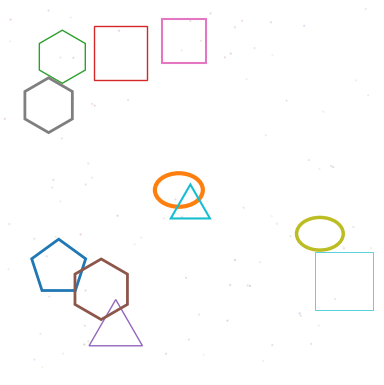[{"shape": "pentagon", "thickness": 2, "radius": 0.37, "center": [0.152, 0.305]}, {"shape": "oval", "thickness": 3, "radius": 0.31, "center": [0.465, 0.506]}, {"shape": "hexagon", "thickness": 1, "radius": 0.34, "center": [0.162, 0.853]}, {"shape": "square", "thickness": 1, "radius": 0.35, "center": [0.313, 0.862]}, {"shape": "triangle", "thickness": 1, "radius": 0.4, "center": [0.301, 0.142]}, {"shape": "hexagon", "thickness": 2, "radius": 0.39, "center": [0.263, 0.249]}, {"shape": "square", "thickness": 1.5, "radius": 0.29, "center": [0.477, 0.892]}, {"shape": "hexagon", "thickness": 2, "radius": 0.36, "center": [0.126, 0.727]}, {"shape": "oval", "thickness": 2.5, "radius": 0.3, "center": [0.831, 0.393]}, {"shape": "triangle", "thickness": 1.5, "radius": 0.29, "center": [0.494, 0.462]}, {"shape": "square", "thickness": 0.5, "radius": 0.37, "center": [0.893, 0.271]}]